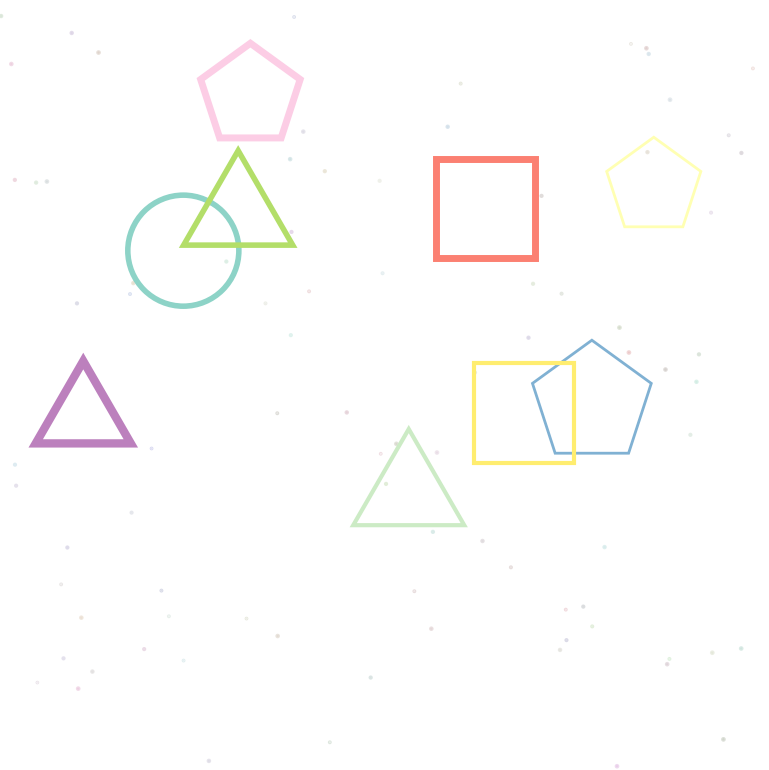[{"shape": "circle", "thickness": 2, "radius": 0.36, "center": [0.238, 0.674]}, {"shape": "pentagon", "thickness": 1, "radius": 0.32, "center": [0.849, 0.757]}, {"shape": "square", "thickness": 2.5, "radius": 0.32, "center": [0.63, 0.73]}, {"shape": "pentagon", "thickness": 1, "radius": 0.41, "center": [0.769, 0.477]}, {"shape": "triangle", "thickness": 2, "radius": 0.41, "center": [0.309, 0.723]}, {"shape": "pentagon", "thickness": 2.5, "radius": 0.34, "center": [0.325, 0.876]}, {"shape": "triangle", "thickness": 3, "radius": 0.36, "center": [0.108, 0.46]}, {"shape": "triangle", "thickness": 1.5, "radius": 0.42, "center": [0.531, 0.36]}, {"shape": "square", "thickness": 1.5, "radius": 0.33, "center": [0.68, 0.464]}]